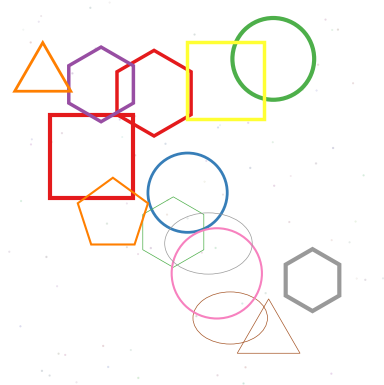[{"shape": "square", "thickness": 3, "radius": 0.54, "center": [0.238, 0.593]}, {"shape": "hexagon", "thickness": 2.5, "radius": 0.56, "center": [0.4, 0.758]}, {"shape": "circle", "thickness": 2, "radius": 0.51, "center": [0.487, 0.5]}, {"shape": "circle", "thickness": 3, "radius": 0.53, "center": [0.71, 0.847]}, {"shape": "hexagon", "thickness": 0.5, "radius": 0.46, "center": [0.45, 0.397]}, {"shape": "hexagon", "thickness": 2.5, "radius": 0.48, "center": [0.263, 0.781]}, {"shape": "triangle", "thickness": 2, "radius": 0.42, "center": [0.111, 0.805]}, {"shape": "pentagon", "thickness": 1.5, "radius": 0.48, "center": [0.293, 0.442]}, {"shape": "square", "thickness": 2.5, "radius": 0.5, "center": [0.586, 0.791]}, {"shape": "oval", "thickness": 0.5, "radius": 0.48, "center": [0.598, 0.174]}, {"shape": "triangle", "thickness": 0.5, "radius": 0.47, "center": [0.698, 0.13]}, {"shape": "circle", "thickness": 1.5, "radius": 0.59, "center": [0.563, 0.29]}, {"shape": "hexagon", "thickness": 3, "radius": 0.4, "center": [0.812, 0.272]}, {"shape": "oval", "thickness": 0.5, "radius": 0.57, "center": [0.541, 0.368]}]